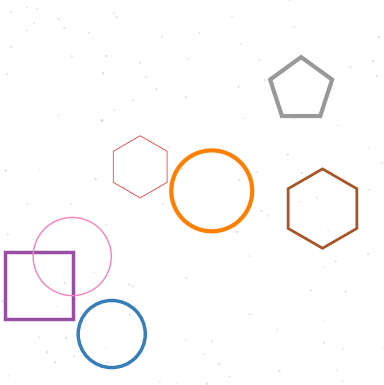[{"shape": "hexagon", "thickness": 0.5, "radius": 0.4, "center": [0.364, 0.567]}, {"shape": "circle", "thickness": 2.5, "radius": 0.44, "center": [0.29, 0.132]}, {"shape": "square", "thickness": 2.5, "radius": 0.44, "center": [0.102, 0.259]}, {"shape": "circle", "thickness": 3, "radius": 0.53, "center": [0.55, 0.504]}, {"shape": "hexagon", "thickness": 2, "radius": 0.52, "center": [0.838, 0.458]}, {"shape": "circle", "thickness": 1, "radius": 0.51, "center": [0.188, 0.334]}, {"shape": "pentagon", "thickness": 3, "radius": 0.42, "center": [0.782, 0.767]}]